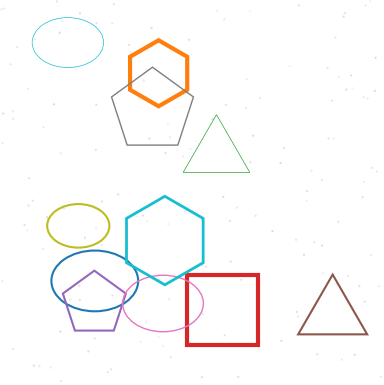[{"shape": "oval", "thickness": 1.5, "radius": 0.56, "center": [0.246, 0.27]}, {"shape": "hexagon", "thickness": 3, "radius": 0.43, "center": [0.412, 0.81]}, {"shape": "triangle", "thickness": 0.5, "radius": 0.5, "center": [0.562, 0.602]}, {"shape": "square", "thickness": 3, "radius": 0.46, "center": [0.578, 0.195]}, {"shape": "pentagon", "thickness": 1.5, "radius": 0.43, "center": [0.245, 0.211]}, {"shape": "triangle", "thickness": 1.5, "radius": 0.52, "center": [0.864, 0.183]}, {"shape": "oval", "thickness": 1, "radius": 0.52, "center": [0.423, 0.212]}, {"shape": "pentagon", "thickness": 1, "radius": 0.56, "center": [0.396, 0.714]}, {"shape": "oval", "thickness": 1.5, "radius": 0.4, "center": [0.203, 0.413]}, {"shape": "oval", "thickness": 0.5, "radius": 0.46, "center": [0.176, 0.889]}, {"shape": "hexagon", "thickness": 2, "radius": 0.57, "center": [0.428, 0.375]}]